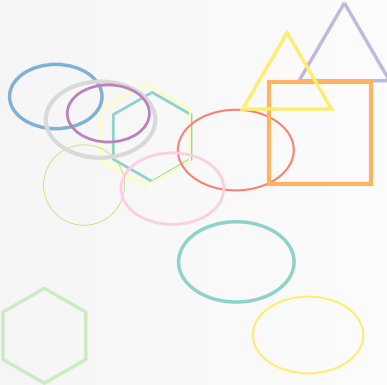[{"shape": "hexagon", "thickness": 2, "radius": 0.58, "center": [0.393, 0.644]}, {"shape": "oval", "thickness": 2.5, "radius": 0.74, "center": [0.61, 0.32]}, {"shape": "hexagon", "thickness": 1.5, "radius": 0.66, "center": [0.375, 0.649]}, {"shape": "triangle", "thickness": 2.5, "radius": 0.67, "center": [0.889, 0.858]}, {"shape": "oval", "thickness": 1.5, "radius": 0.75, "center": [0.609, 0.61]}, {"shape": "oval", "thickness": 2.5, "radius": 0.6, "center": [0.144, 0.749]}, {"shape": "square", "thickness": 3, "radius": 0.66, "center": [0.825, 0.654]}, {"shape": "circle", "thickness": 0.5, "radius": 0.52, "center": [0.217, 0.519]}, {"shape": "oval", "thickness": 2, "radius": 0.66, "center": [0.445, 0.51]}, {"shape": "oval", "thickness": 3, "radius": 0.71, "center": [0.259, 0.689]}, {"shape": "oval", "thickness": 2, "radius": 0.53, "center": [0.28, 0.705]}, {"shape": "hexagon", "thickness": 2.5, "radius": 0.62, "center": [0.115, 0.128]}, {"shape": "oval", "thickness": 1.5, "radius": 0.71, "center": [0.795, 0.13]}, {"shape": "triangle", "thickness": 2.5, "radius": 0.66, "center": [0.741, 0.783]}]